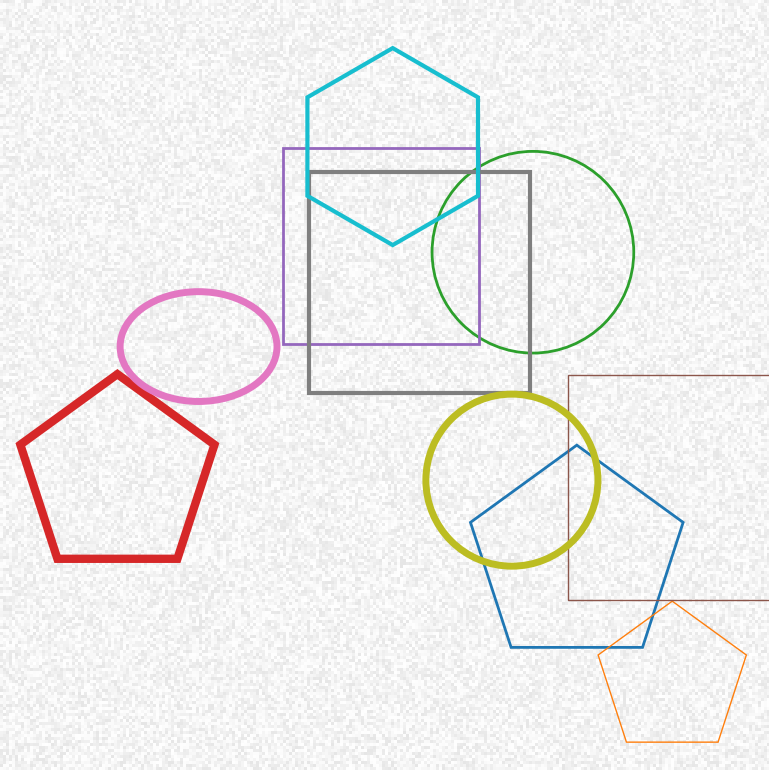[{"shape": "pentagon", "thickness": 1, "radius": 0.73, "center": [0.749, 0.277]}, {"shape": "pentagon", "thickness": 0.5, "radius": 0.51, "center": [0.873, 0.118]}, {"shape": "circle", "thickness": 1, "radius": 0.65, "center": [0.692, 0.672]}, {"shape": "pentagon", "thickness": 3, "radius": 0.66, "center": [0.152, 0.382]}, {"shape": "square", "thickness": 1, "radius": 0.64, "center": [0.495, 0.681]}, {"shape": "square", "thickness": 0.5, "radius": 0.73, "center": [0.885, 0.367]}, {"shape": "oval", "thickness": 2.5, "radius": 0.51, "center": [0.258, 0.55]}, {"shape": "square", "thickness": 1.5, "radius": 0.72, "center": [0.545, 0.633]}, {"shape": "circle", "thickness": 2.5, "radius": 0.56, "center": [0.665, 0.376]}, {"shape": "hexagon", "thickness": 1.5, "radius": 0.64, "center": [0.51, 0.81]}]